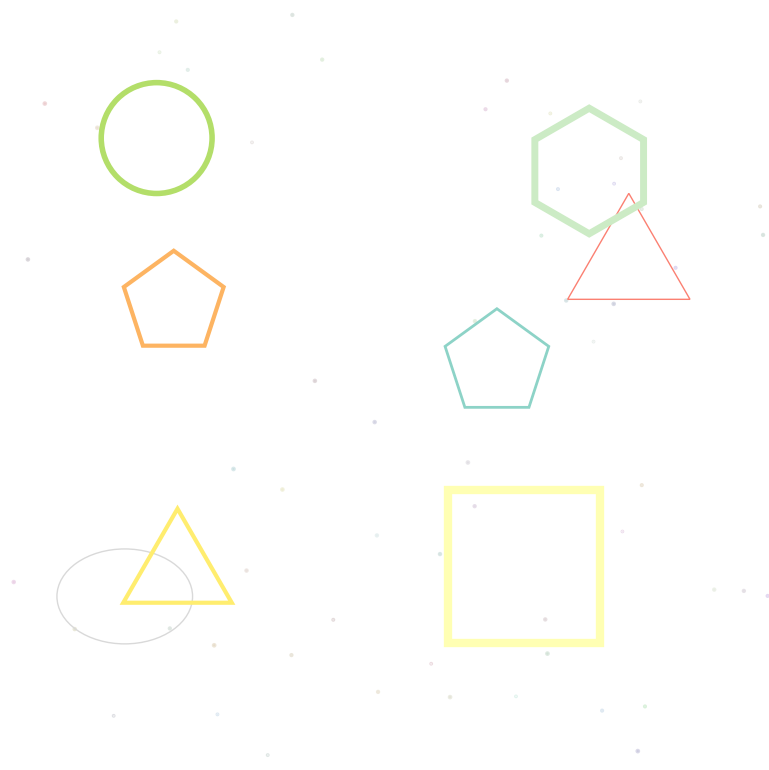[{"shape": "pentagon", "thickness": 1, "radius": 0.35, "center": [0.645, 0.528]}, {"shape": "square", "thickness": 3, "radius": 0.5, "center": [0.68, 0.264]}, {"shape": "triangle", "thickness": 0.5, "radius": 0.46, "center": [0.817, 0.657]}, {"shape": "pentagon", "thickness": 1.5, "radius": 0.34, "center": [0.226, 0.606]}, {"shape": "circle", "thickness": 2, "radius": 0.36, "center": [0.203, 0.821]}, {"shape": "oval", "thickness": 0.5, "radius": 0.44, "center": [0.162, 0.225]}, {"shape": "hexagon", "thickness": 2.5, "radius": 0.41, "center": [0.765, 0.778]}, {"shape": "triangle", "thickness": 1.5, "radius": 0.41, "center": [0.231, 0.258]}]